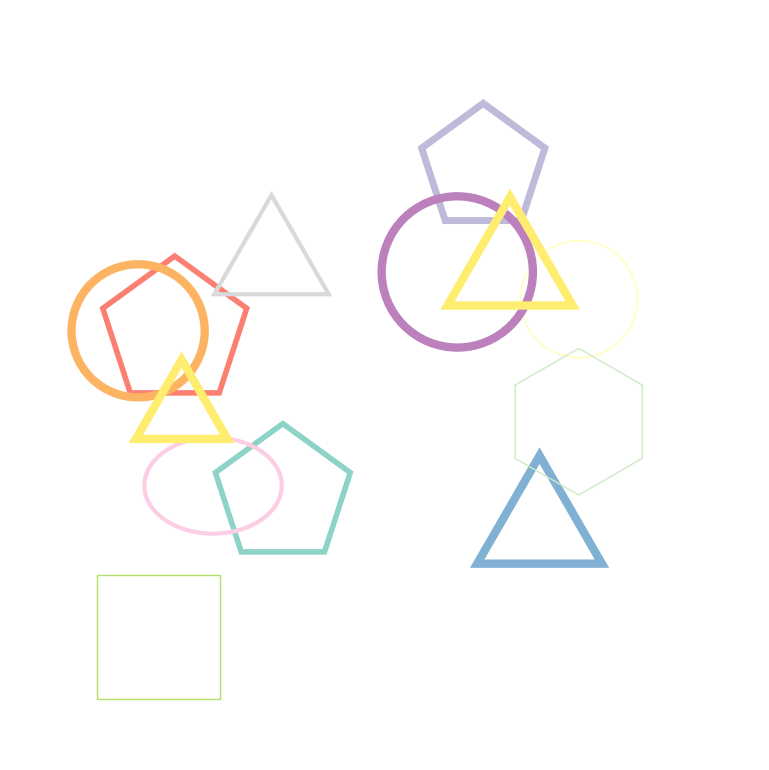[{"shape": "pentagon", "thickness": 2, "radius": 0.46, "center": [0.367, 0.358]}, {"shape": "circle", "thickness": 0.5, "radius": 0.38, "center": [0.752, 0.611]}, {"shape": "pentagon", "thickness": 2.5, "radius": 0.42, "center": [0.628, 0.782]}, {"shape": "pentagon", "thickness": 2, "radius": 0.49, "center": [0.227, 0.569]}, {"shape": "triangle", "thickness": 3, "radius": 0.47, "center": [0.701, 0.315]}, {"shape": "circle", "thickness": 3, "radius": 0.43, "center": [0.179, 0.57]}, {"shape": "square", "thickness": 0.5, "radius": 0.4, "center": [0.205, 0.173]}, {"shape": "oval", "thickness": 1.5, "radius": 0.45, "center": [0.277, 0.369]}, {"shape": "triangle", "thickness": 1.5, "radius": 0.43, "center": [0.353, 0.661]}, {"shape": "circle", "thickness": 3, "radius": 0.49, "center": [0.594, 0.647]}, {"shape": "hexagon", "thickness": 0.5, "radius": 0.48, "center": [0.752, 0.452]}, {"shape": "triangle", "thickness": 3, "radius": 0.34, "center": [0.236, 0.464]}, {"shape": "triangle", "thickness": 3, "radius": 0.47, "center": [0.662, 0.65]}]